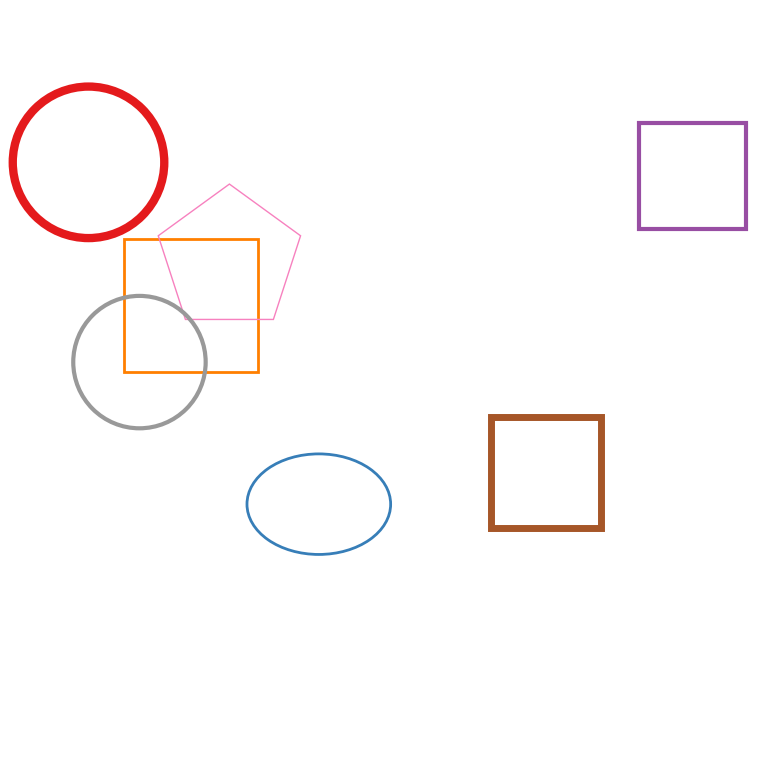[{"shape": "circle", "thickness": 3, "radius": 0.49, "center": [0.115, 0.789]}, {"shape": "oval", "thickness": 1, "radius": 0.47, "center": [0.414, 0.345]}, {"shape": "square", "thickness": 1.5, "radius": 0.35, "center": [0.899, 0.772]}, {"shape": "square", "thickness": 1, "radius": 0.43, "center": [0.248, 0.603]}, {"shape": "square", "thickness": 2.5, "radius": 0.36, "center": [0.709, 0.386]}, {"shape": "pentagon", "thickness": 0.5, "radius": 0.49, "center": [0.298, 0.664]}, {"shape": "circle", "thickness": 1.5, "radius": 0.43, "center": [0.181, 0.53]}]